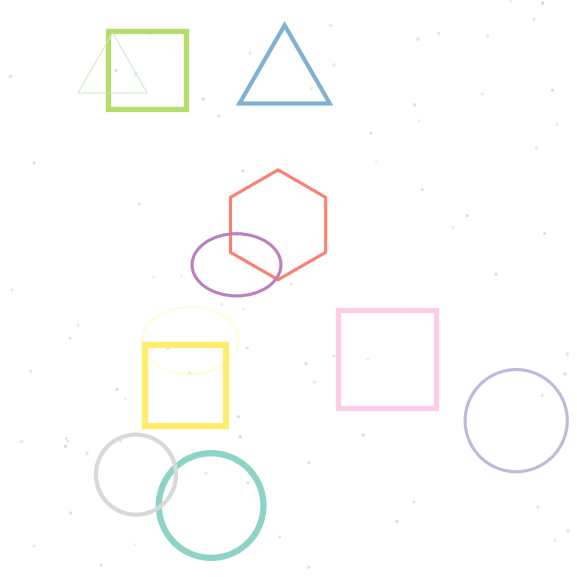[{"shape": "circle", "thickness": 3, "radius": 0.45, "center": [0.366, 0.124]}, {"shape": "oval", "thickness": 0.5, "radius": 0.42, "center": [0.33, 0.409]}, {"shape": "circle", "thickness": 1.5, "radius": 0.44, "center": [0.894, 0.271]}, {"shape": "hexagon", "thickness": 1.5, "radius": 0.48, "center": [0.482, 0.61]}, {"shape": "triangle", "thickness": 2, "radius": 0.45, "center": [0.493, 0.865]}, {"shape": "square", "thickness": 2.5, "radius": 0.34, "center": [0.255, 0.878]}, {"shape": "square", "thickness": 2.5, "radius": 0.42, "center": [0.671, 0.378]}, {"shape": "circle", "thickness": 2, "radius": 0.35, "center": [0.235, 0.177]}, {"shape": "oval", "thickness": 1.5, "radius": 0.38, "center": [0.409, 0.541]}, {"shape": "triangle", "thickness": 0.5, "radius": 0.35, "center": [0.195, 0.873]}, {"shape": "square", "thickness": 3, "radius": 0.35, "center": [0.322, 0.332]}]